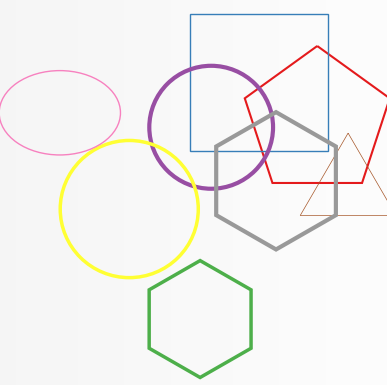[{"shape": "pentagon", "thickness": 1.5, "radius": 0.98, "center": [0.819, 0.684]}, {"shape": "square", "thickness": 1, "radius": 0.89, "center": [0.668, 0.786]}, {"shape": "hexagon", "thickness": 2.5, "radius": 0.76, "center": [0.516, 0.171]}, {"shape": "circle", "thickness": 3, "radius": 0.8, "center": [0.545, 0.669]}, {"shape": "circle", "thickness": 2.5, "radius": 0.89, "center": [0.334, 0.457]}, {"shape": "triangle", "thickness": 0.5, "radius": 0.71, "center": [0.898, 0.512]}, {"shape": "oval", "thickness": 1, "radius": 0.78, "center": [0.154, 0.707]}, {"shape": "hexagon", "thickness": 3, "radius": 0.89, "center": [0.712, 0.53]}]